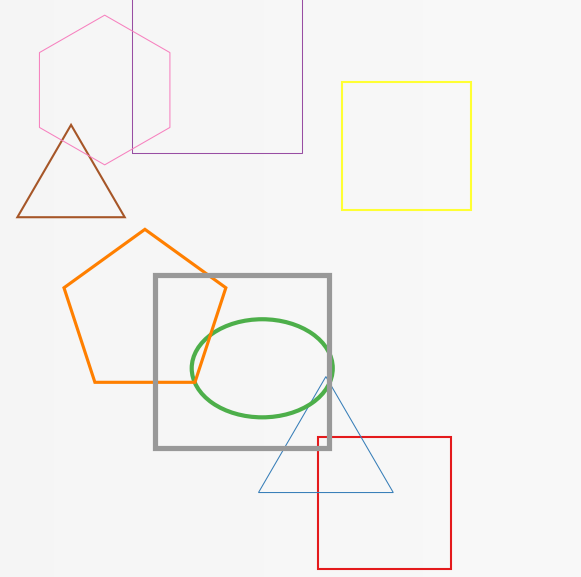[{"shape": "square", "thickness": 1, "radius": 0.57, "center": [0.661, 0.128]}, {"shape": "triangle", "thickness": 0.5, "radius": 0.67, "center": [0.561, 0.213]}, {"shape": "oval", "thickness": 2, "radius": 0.61, "center": [0.451, 0.361]}, {"shape": "square", "thickness": 0.5, "radius": 0.73, "center": [0.374, 0.881]}, {"shape": "pentagon", "thickness": 1.5, "radius": 0.73, "center": [0.249, 0.456]}, {"shape": "square", "thickness": 1, "radius": 0.55, "center": [0.699, 0.746]}, {"shape": "triangle", "thickness": 1, "radius": 0.53, "center": [0.122, 0.676]}, {"shape": "hexagon", "thickness": 0.5, "radius": 0.65, "center": [0.18, 0.843]}, {"shape": "square", "thickness": 2.5, "radius": 0.75, "center": [0.416, 0.373]}]